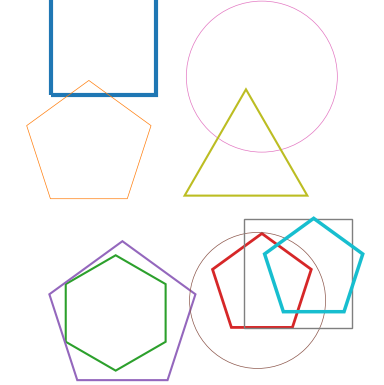[{"shape": "square", "thickness": 3, "radius": 0.68, "center": [0.269, 0.889]}, {"shape": "pentagon", "thickness": 0.5, "radius": 0.85, "center": [0.231, 0.621]}, {"shape": "hexagon", "thickness": 1.5, "radius": 0.75, "center": [0.3, 0.187]}, {"shape": "pentagon", "thickness": 2, "radius": 0.67, "center": [0.68, 0.259]}, {"shape": "pentagon", "thickness": 1.5, "radius": 1.0, "center": [0.318, 0.174]}, {"shape": "circle", "thickness": 0.5, "radius": 0.88, "center": [0.669, 0.22]}, {"shape": "circle", "thickness": 0.5, "radius": 0.98, "center": [0.68, 0.801]}, {"shape": "square", "thickness": 1, "radius": 0.71, "center": [0.774, 0.289]}, {"shape": "triangle", "thickness": 1.5, "radius": 0.92, "center": [0.639, 0.584]}, {"shape": "pentagon", "thickness": 2.5, "radius": 0.67, "center": [0.815, 0.299]}]